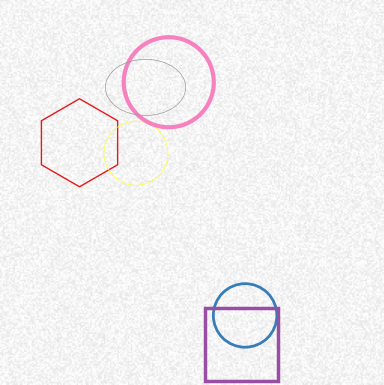[{"shape": "hexagon", "thickness": 1, "radius": 0.57, "center": [0.207, 0.629]}, {"shape": "circle", "thickness": 2, "radius": 0.41, "center": [0.637, 0.181]}, {"shape": "square", "thickness": 2.5, "radius": 0.47, "center": [0.627, 0.105]}, {"shape": "circle", "thickness": 0.5, "radius": 0.42, "center": [0.353, 0.602]}, {"shape": "circle", "thickness": 3, "radius": 0.58, "center": [0.438, 0.786]}, {"shape": "oval", "thickness": 0.5, "radius": 0.52, "center": [0.378, 0.773]}]